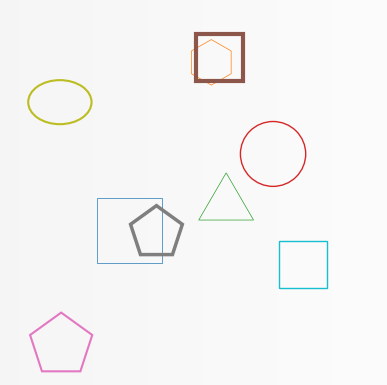[{"shape": "square", "thickness": 0.5, "radius": 0.42, "center": [0.334, 0.401]}, {"shape": "hexagon", "thickness": 0.5, "radius": 0.3, "center": [0.545, 0.838]}, {"shape": "triangle", "thickness": 0.5, "radius": 0.41, "center": [0.584, 0.469]}, {"shape": "circle", "thickness": 1, "radius": 0.42, "center": [0.705, 0.6]}, {"shape": "square", "thickness": 3, "radius": 0.3, "center": [0.566, 0.851]}, {"shape": "pentagon", "thickness": 1.5, "radius": 0.42, "center": [0.158, 0.104]}, {"shape": "pentagon", "thickness": 2.5, "radius": 0.35, "center": [0.404, 0.396]}, {"shape": "oval", "thickness": 1.5, "radius": 0.41, "center": [0.154, 0.735]}, {"shape": "square", "thickness": 1, "radius": 0.3, "center": [0.782, 0.313]}]